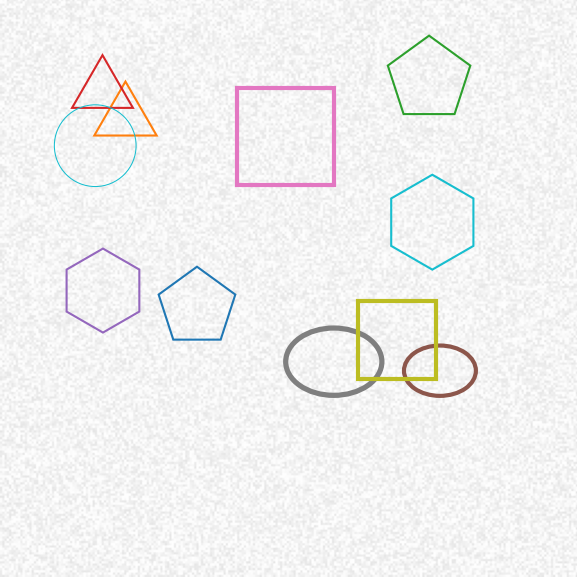[{"shape": "pentagon", "thickness": 1, "radius": 0.35, "center": [0.341, 0.467]}, {"shape": "triangle", "thickness": 1, "radius": 0.31, "center": [0.217, 0.796]}, {"shape": "pentagon", "thickness": 1, "radius": 0.38, "center": [0.743, 0.862]}, {"shape": "triangle", "thickness": 1, "radius": 0.3, "center": [0.177, 0.843]}, {"shape": "hexagon", "thickness": 1, "radius": 0.36, "center": [0.178, 0.496]}, {"shape": "oval", "thickness": 2, "radius": 0.31, "center": [0.762, 0.357]}, {"shape": "square", "thickness": 2, "radius": 0.42, "center": [0.495, 0.763]}, {"shape": "oval", "thickness": 2.5, "radius": 0.42, "center": [0.578, 0.373]}, {"shape": "square", "thickness": 2, "radius": 0.34, "center": [0.688, 0.41]}, {"shape": "hexagon", "thickness": 1, "radius": 0.41, "center": [0.749, 0.614]}, {"shape": "circle", "thickness": 0.5, "radius": 0.35, "center": [0.165, 0.747]}]